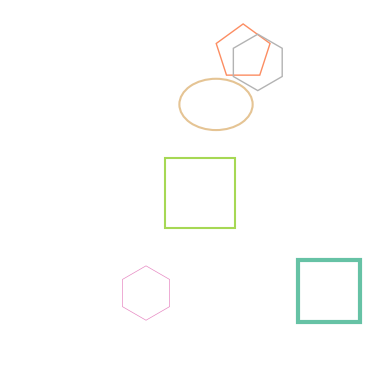[{"shape": "square", "thickness": 3, "radius": 0.4, "center": [0.853, 0.244]}, {"shape": "pentagon", "thickness": 1, "radius": 0.37, "center": [0.632, 0.864]}, {"shape": "hexagon", "thickness": 0.5, "radius": 0.35, "center": [0.379, 0.239]}, {"shape": "square", "thickness": 1.5, "radius": 0.45, "center": [0.519, 0.499]}, {"shape": "oval", "thickness": 1.5, "radius": 0.48, "center": [0.561, 0.729]}, {"shape": "hexagon", "thickness": 1, "radius": 0.37, "center": [0.67, 0.838]}]